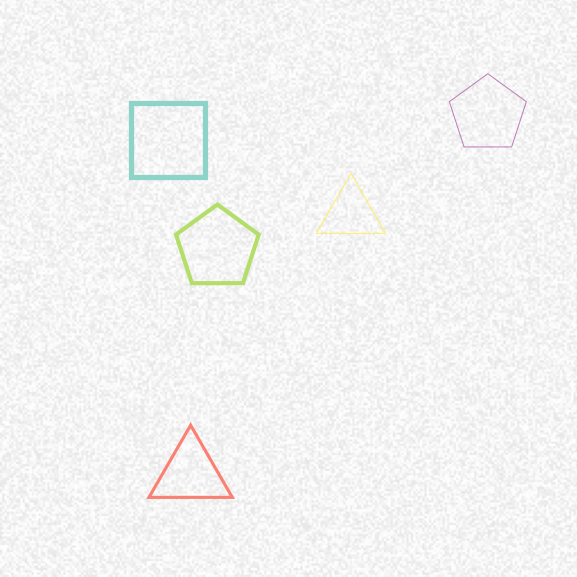[{"shape": "square", "thickness": 2.5, "radius": 0.32, "center": [0.291, 0.756]}, {"shape": "triangle", "thickness": 1.5, "radius": 0.42, "center": [0.33, 0.18]}, {"shape": "pentagon", "thickness": 2, "radius": 0.38, "center": [0.376, 0.57]}, {"shape": "pentagon", "thickness": 0.5, "radius": 0.35, "center": [0.845, 0.801]}, {"shape": "triangle", "thickness": 0.5, "radius": 0.35, "center": [0.608, 0.63]}]